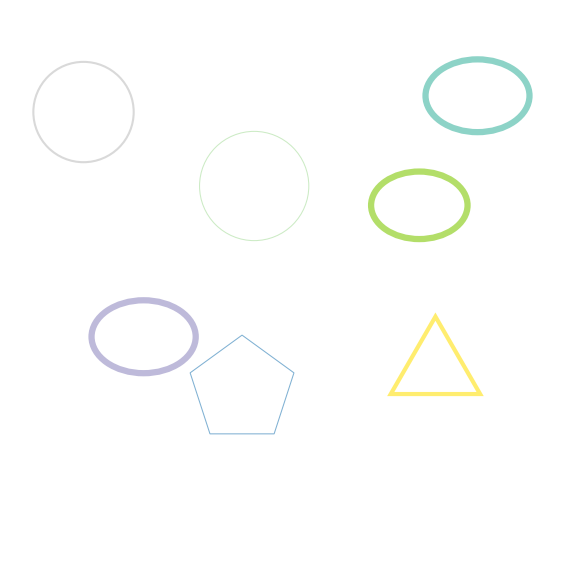[{"shape": "oval", "thickness": 3, "radius": 0.45, "center": [0.827, 0.833]}, {"shape": "oval", "thickness": 3, "radius": 0.45, "center": [0.249, 0.416]}, {"shape": "pentagon", "thickness": 0.5, "radius": 0.47, "center": [0.419, 0.324]}, {"shape": "oval", "thickness": 3, "radius": 0.42, "center": [0.726, 0.644]}, {"shape": "circle", "thickness": 1, "radius": 0.43, "center": [0.145, 0.805]}, {"shape": "circle", "thickness": 0.5, "radius": 0.47, "center": [0.44, 0.677]}, {"shape": "triangle", "thickness": 2, "radius": 0.45, "center": [0.754, 0.362]}]